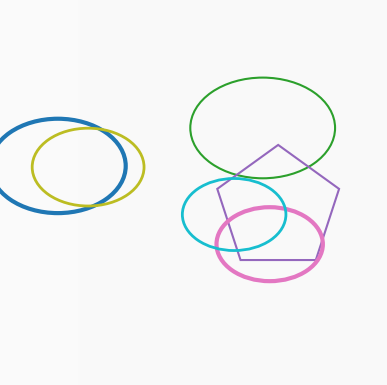[{"shape": "oval", "thickness": 3, "radius": 0.88, "center": [0.149, 0.569]}, {"shape": "oval", "thickness": 1.5, "radius": 0.93, "center": [0.678, 0.668]}, {"shape": "pentagon", "thickness": 1.5, "radius": 0.83, "center": [0.718, 0.458]}, {"shape": "oval", "thickness": 3, "radius": 0.69, "center": [0.696, 0.366]}, {"shape": "oval", "thickness": 2, "radius": 0.72, "center": [0.227, 0.566]}, {"shape": "oval", "thickness": 2, "radius": 0.67, "center": [0.604, 0.443]}]